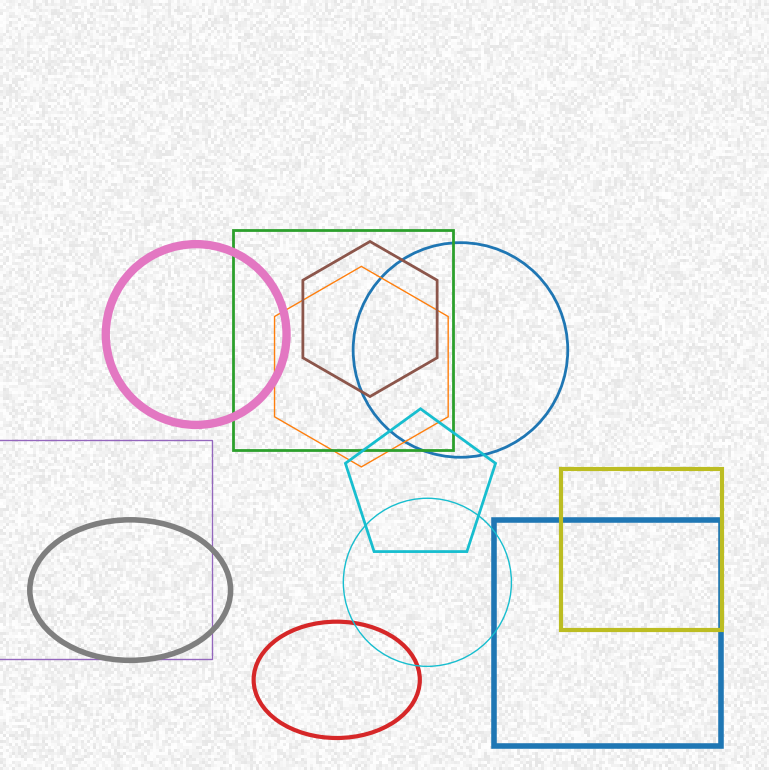[{"shape": "circle", "thickness": 1, "radius": 0.7, "center": [0.598, 0.546]}, {"shape": "square", "thickness": 2, "radius": 0.74, "center": [0.789, 0.178]}, {"shape": "hexagon", "thickness": 0.5, "radius": 0.65, "center": [0.469, 0.524]}, {"shape": "square", "thickness": 1, "radius": 0.71, "center": [0.445, 0.559]}, {"shape": "oval", "thickness": 1.5, "radius": 0.54, "center": [0.437, 0.117]}, {"shape": "square", "thickness": 0.5, "radius": 0.71, "center": [0.133, 0.286]}, {"shape": "hexagon", "thickness": 1, "radius": 0.5, "center": [0.481, 0.586]}, {"shape": "circle", "thickness": 3, "radius": 0.59, "center": [0.255, 0.566]}, {"shape": "oval", "thickness": 2, "radius": 0.65, "center": [0.169, 0.234]}, {"shape": "square", "thickness": 1.5, "radius": 0.52, "center": [0.833, 0.287]}, {"shape": "circle", "thickness": 0.5, "radius": 0.55, "center": [0.555, 0.244]}, {"shape": "pentagon", "thickness": 1, "radius": 0.51, "center": [0.546, 0.367]}]